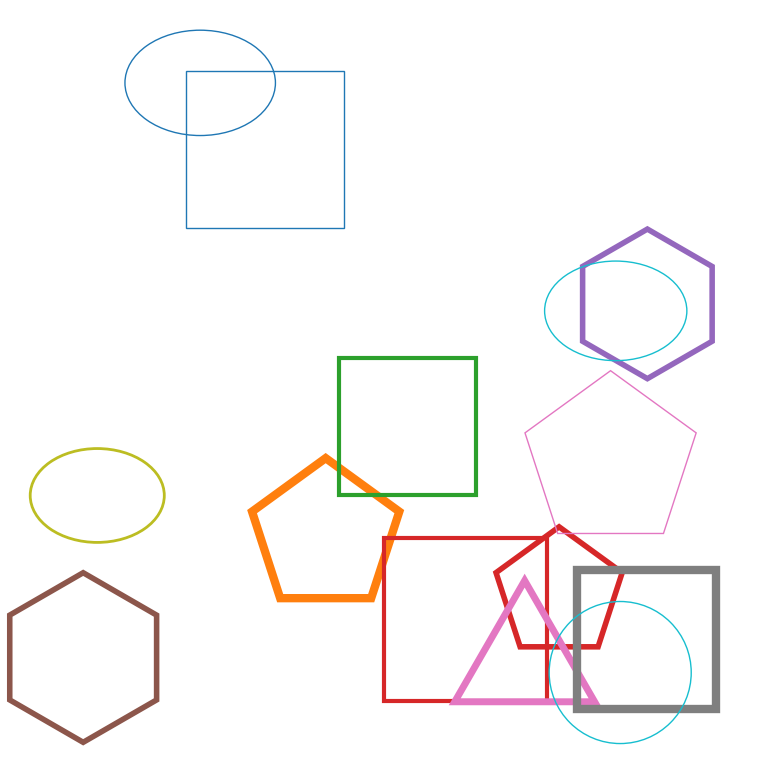[{"shape": "oval", "thickness": 0.5, "radius": 0.49, "center": [0.26, 0.892]}, {"shape": "square", "thickness": 0.5, "radius": 0.51, "center": [0.344, 0.806]}, {"shape": "pentagon", "thickness": 3, "radius": 0.5, "center": [0.423, 0.304]}, {"shape": "square", "thickness": 1.5, "radius": 0.45, "center": [0.529, 0.446]}, {"shape": "pentagon", "thickness": 2, "radius": 0.43, "center": [0.726, 0.23]}, {"shape": "square", "thickness": 1.5, "radius": 0.53, "center": [0.604, 0.196]}, {"shape": "hexagon", "thickness": 2, "radius": 0.49, "center": [0.841, 0.605]}, {"shape": "hexagon", "thickness": 2, "radius": 0.55, "center": [0.108, 0.146]}, {"shape": "pentagon", "thickness": 0.5, "radius": 0.58, "center": [0.793, 0.402]}, {"shape": "triangle", "thickness": 2.5, "radius": 0.52, "center": [0.681, 0.141]}, {"shape": "square", "thickness": 3, "radius": 0.45, "center": [0.84, 0.169]}, {"shape": "oval", "thickness": 1, "radius": 0.44, "center": [0.126, 0.357]}, {"shape": "oval", "thickness": 0.5, "radius": 0.46, "center": [0.8, 0.596]}, {"shape": "circle", "thickness": 0.5, "radius": 0.46, "center": [0.805, 0.127]}]